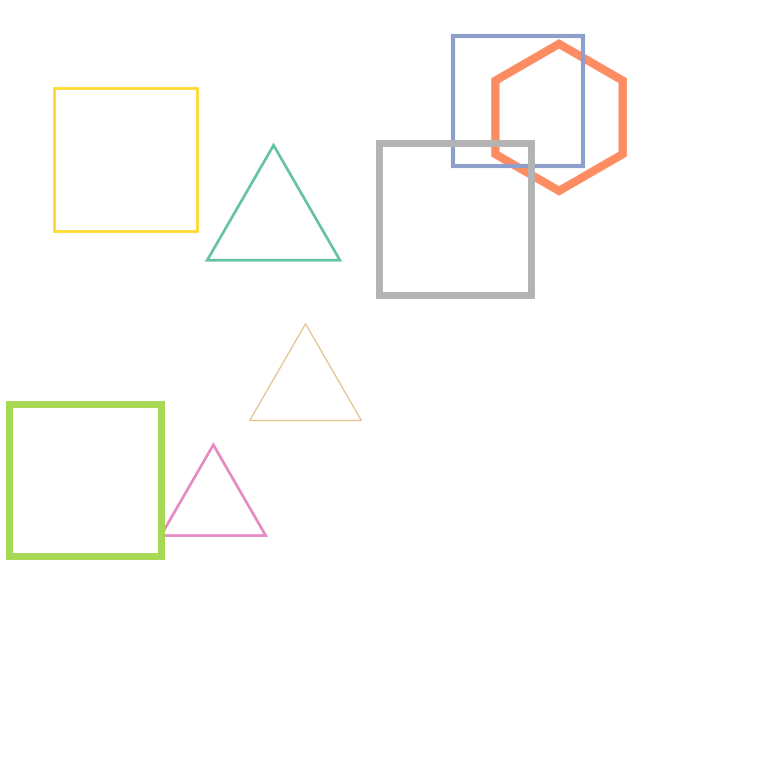[{"shape": "triangle", "thickness": 1, "radius": 0.5, "center": [0.355, 0.712]}, {"shape": "hexagon", "thickness": 3, "radius": 0.48, "center": [0.726, 0.848]}, {"shape": "square", "thickness": 1.5, "radius": 0.42, "center": [0.673, 0.869]}, {"shape": "triangle", "thickness": 1, "radius": 0.39, "center": [0.277, 0.344]}, {"shape": "square", "thickness": 2.5, "radius": 0.49, "center": [0.111, 0.377]}, {"shape": "square", "thickness": 1, "radius": 0.46, "center": [0.163, 0.793]}, {"shape": "triangle", "thickness": 0.5, "radius": 0.42, "center": [0.397, 0.496]}, {"shape": "square", "thickness": 2.5, "radius": 0.49, "center": [0.591, 0.716]}]